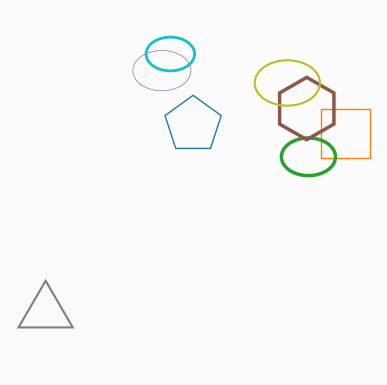[{"shape": "pentagon", "thickness": 1, "radius": 0.38, "center": [0.498, 0.676]}, {"shape": "square", "thickness": 1, "radius": 0.32, "center": [0.892, 0.653]}, {"shape": "oval", "thickness": 2.5, "radius": 0.35, "center": [0.796, 0.593]}, {"shape": "oval", "thickness": 0.5, "radius": 0.37, "center": [0.418, 0.817]}, {"shape": "hexagon", "thickness": 2.5, "radius": 0.4, "center": [0.792, 0.718]}, {"shape": "triangle", "thickness": 1.5, "radius": 0.4, "center": [0.118, 0.19]}, {"shape": "oval", "thickness": 1.5, "radius": 0.42, "center": [0.742, 0.784]}, {"shape": "oval", "thickness": 2, "radius": 0.31, "center": [0.44, 0.86]}]